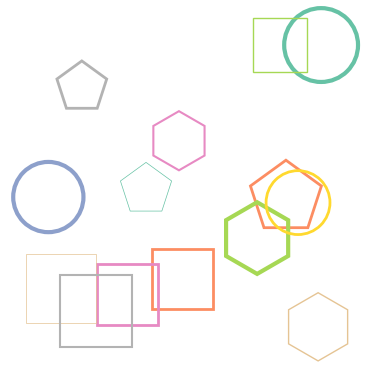[{"shape": "pentagon", "thickness": 0.5, "radius": 0.35, "center": [0.379, 0.508]}, {"shape": "circle", "thickness": 3, "radius": 0.48, "center": [0.834, 0.883]}, {"shape": "pentagon", "thickness": 2, "radius": 0.48, "center": [0.743, 0.487]}, {"shape": "square", "thickness": 2, "radius": 0.39, "center": [0.475, 0.276]}, {"shape": "circle", "thickness": 3, "radius": 0.46, "center": [0.126, 0.488]}, {"shape": "square", "thickness": 2, "radius": 0.39, "center": [0.332, 0.236]}, {"shape": "hexagon", "thickness": 1.5, "radius": 0.38, "center": [0.465, 0.634]}, {"shape": "square", "thickness": 1, "radius": 0.35, "center": [0.728, 0.884]}, {"shape": "hexagon", "thickness": 3, "radius": 0.47, "center": [0.668, 0.382]}, {"shape": "circle", "thickness": 2, "radius": 0.41, "center": [0.774, 0.474]}, {"shape": "square", "thickness": 0.5, "radius": 0.45, "center": [0.158, 0.251]}, {"shape": "hexagon", "thickness": 1, "radius": 0.44, "center": [0.826, 0.151]}, {"shape": "square", "thickness": 1.5, "radius": 0.47, "center": [0.251, 0.193]}, {"shape": "pentagon", "thickness": 2, "radius": 0.34, "center": [0.212, 0.774]}]